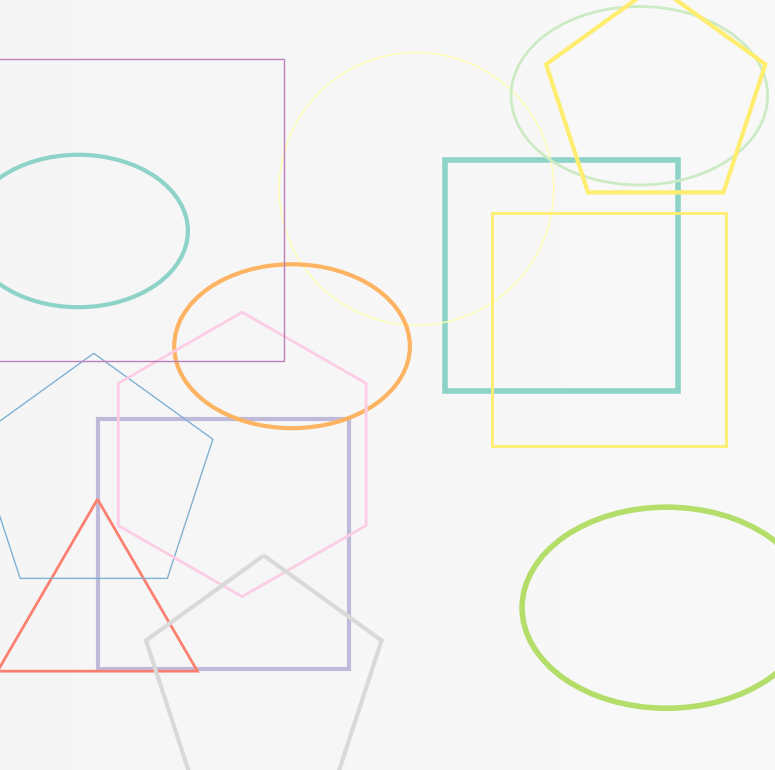[{"shape": "square", "thickness": 2, "radius": 0.75, "center": [0.724, 0.642]}, {"shape": "oval", "thickness": 1.5, "radius": 0.71, "center": [0.101, 0.7]}, {"shape": "circle", "thickness": 0.5, "radius": 0.89, "center": [0.537, 0.755]}, {"shape": "square", "thickness": 1.5, "radius": 0.81, "center": [0.288, 0.294]}, {"shape": "triangle", "thickness": 1, "radius": 0.74, "center": [0.126, 0.203]}, {"shape": "pentagon", "thickness": 0.5, "radius": 0.81, "center": [0.121, 0.38]}, {"shape": "oval", "thickness": 1.5, "radius": 0.76, "center": [0.377, 0.55]}, {"shape": "oval", "thickness": 2, "radius": 0.93, "center": [0.86, 0.211]}, {"shape": "hexagon", "thickness": 1, "radius": 0.92, "center": [0.312, 0.41]}, {"shape": "pentagon", "thickness": 1.5, "radius": 0.8, "center": [0.34, 0.119]}, {"shape": "square", "thickness": 0.5, "radius": 0.98, "center": [0.17, 0.727]}, {"shape": "oval", "thickness": 1, "radius": 0.83, "center": [0.825, 0.876]}, {"shape": "square", "thickness": 1, "radius": 0.76, "center": [0.786, 0.572]}, {"shape": "pentagon", "thickness": 1.5, "radius": 0.74, "center": [0.846, 0.87]}]